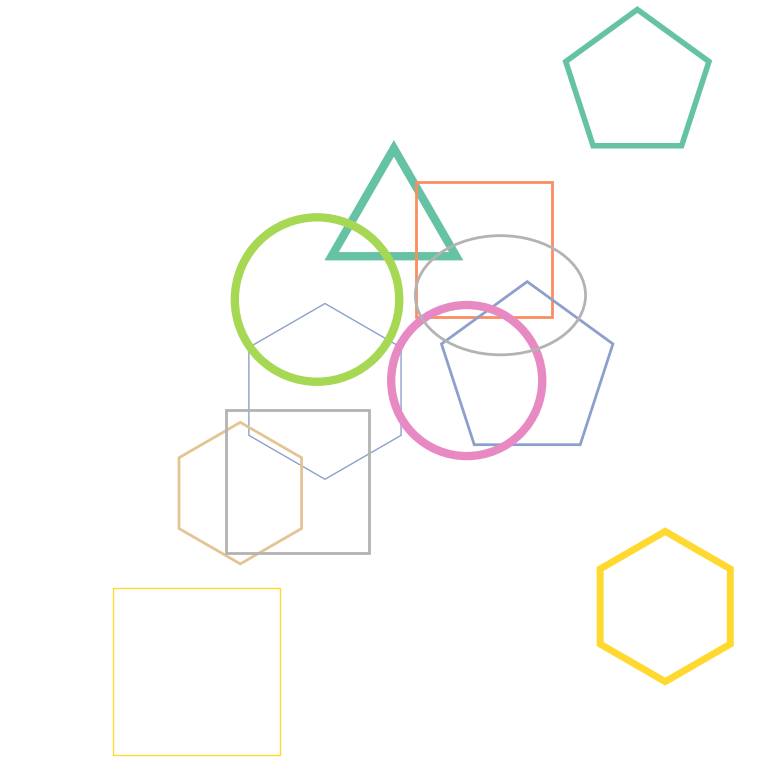[{"shape": "pentagon", "thickness": 2, "radius": 0.49, "center": [0.828, 0.89]}, {"shape": "triangle", "thickness": 3, "radius": 0.47, "center": [0.512, 0.714]}, {"shape": "square", "thickness": 1, "radius": 0.44, "center": [0.629, 0.676]}, {"shape": "pentagon", "thickness": 1, "radius": 0.59, "center": [0.685, 0.517]}, {"shape": "hexagon", "thickness": 0.5, "radius": 0.57, "center": [0.422, 0.492]}, {"shape": "circle", "thickness": 3, "radius": 0.49, "center": [0.606, 0.506]}, {"shape": "circle", "thickness": 3, "radius": 0.53, "center": [0.412, 0.611]}, {"shape": "square", "thickness": 0.5, "radius": 0.54, "center": [0.256, 0.128]}, {"shape": "hexagon", "thickness": 2.5, "radius": 0.49, "center": [0.864, 0.212]}, {"shape": "hexagon", "thickness": 1, "radius": 0.46, "center": [0.312, 0.36]}, {"shape": "oval", "thickness": 1, "radius": 0.55, "center": [0.65, 0.617]}, {"shape": "square", "thickness": 1, "radius": 0.46, "center": [0.386, 0.375]}]